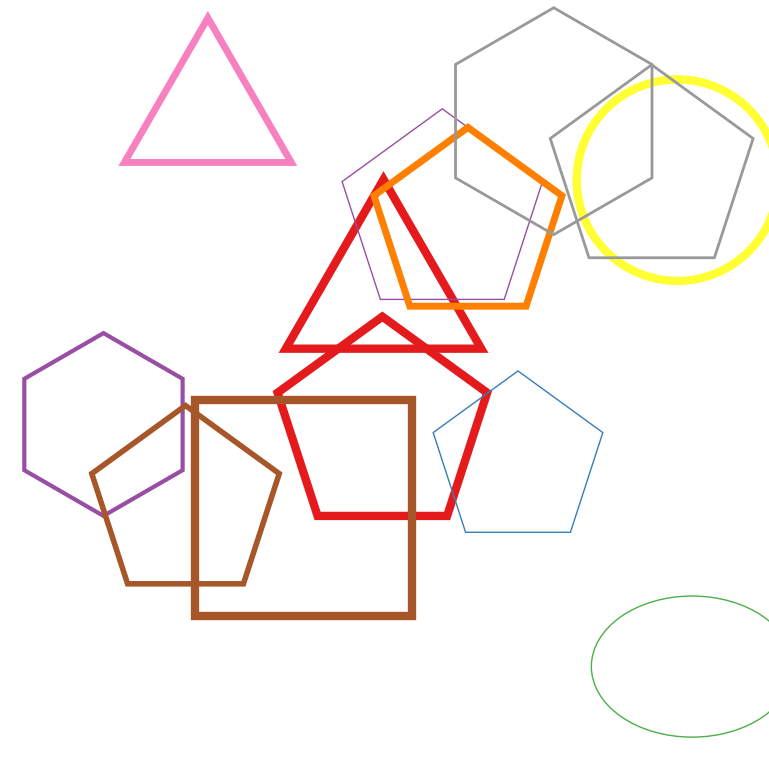[{"shape": "triangle", "thickness": 3, "radius": 0.73, "center": [0.498, 0.62]}, {"shape": "pentagon", "thickness": 3, "radius": 0.72, "center": [0.497, 0.446]}, {"shape": "pentagon", "thickness": 0.5, "radius": 0.58, "center": [0.673, 0.402]}, {"shape": "oval", "thickness": 0.5, "radius": 0.65, "center": [0.899, 0.134]}, {"shape": "pentagon", "thickness": 0.5, "radius": 0.68, "center": [0.574, 0.722]}, {"shape": "hexagon", "thickness": 1.5, "radius": 0.59, "center": [0.134, 0.449]}, {"shape": "pentagon", "thickness": 2.5, "radius": 0.64, "center": [0.608, 0.706]}, {"shape": "circle", "thickness": 3, "radius": 0.65, "center": [0.88, 0.766]}, {"shape": "square", "thickness": 3, "radius": 0.7, "center": [0.394, 0.34]}, {"shape": "pentagon", "thickness": 2, "radius": 0.64, "center": [0.241, 0.345]}, {"shape": "triangle", "thickness": 2.5, "radius": 0.63, "center": [0.27, 0.852]}, {"shape": "pentagon", "thickness": 1, "radius": 0.69, "center": [0.846, 0.777]}, {"shape": "hexagon", "thickness": 1, "radius": 0.74, "center": [0.719, 0.843]}]